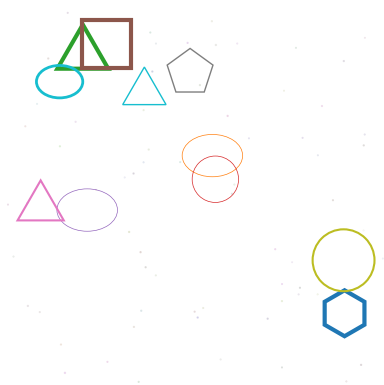[{"shape": "hexagon", "thickness": 3, "radius": 0.3, "center": [0.895, 0.186]}, {"shape": "oval", "thickness": 0.5, "radius": 0.39, "center": [0.552, 0.596]}, {"shape": "triangle", "thickness": 3, "radius": 0.38, "center": [0.215, 0.86]}, {"shape": "circle", "thickness": 0.5, "radius": 0.3, "center": [0.559, 0.534]}, {"shape": "oval", "thickness": 0.5, "radius": 0.39, "center": [0.227, 0.454]}, {"shape": "square", "thickness": 3, "radius": 0.31, "center": [0.277, 0.886]}, {"shape": "triangle", "thickness": 1.5, "radius": 0.35, "center": [0.106, 0.462]}, {"shape": "pentagon", "thickness": 1, "radius": 0.31, "center": [0.494, 0.812]}, {"shape": "circle", "thickness": 1.5, "radius": 0.4, "center": [0.892, 0.324]}, {"shape": "triangle", "thickness": 1, "radius": 0.33, "center": [0.375, 0.761]}, {"shape": "oval", "thickness": 2, "radius": 0.3, "center": [0.155, 0.788]}]